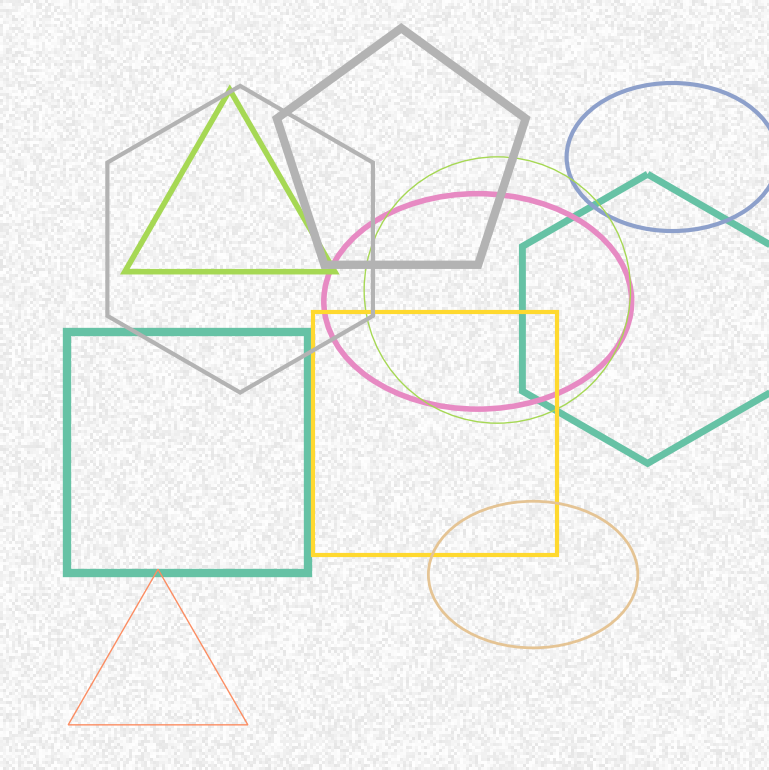[{"shape": "hexagon", "thickness": 2.5, "radius": 0.94, "center": [0.841, 0.586]}, {"shape": "square", "thickness": 3, "radius": 0.78, "center": [0.244, 0.412]}, {"shape": "triangle", "thickness": 0.5, "radius": 0.67, "center": [0.205, 0.126]}, {"shape": "oval", "thickness": 1.5, "radius": 0.69, "center": [0.873, 0.796]}, {"shape": "oval", "thickness": 2, "radius": 1.0, "center": [0.62, 0.609]}, {"shape": "triangle", "thickness": 2, "radius": 0.79, "center": [0.298, 0.726]}, {"shape": "circle", "thickness": 0.5, "radius": 0.86, "center": [0.646, 0.623]}, {"shape": "square", "thickness": 1.5, "radius": 0.79, "center": [0.565, 0.437]}, {"shape": "oval", "thickness": 1, "radius": 0.68, "center": [0.692, 0.254]}, {"shape": "pentagon", "thickness": 3, "radius": 0.85, "center": [0.521, 0.794]}, {"shape": "hexagon", "thickness": 1.5, "radius": 1.0, "center": [0.312, 0.689]}]